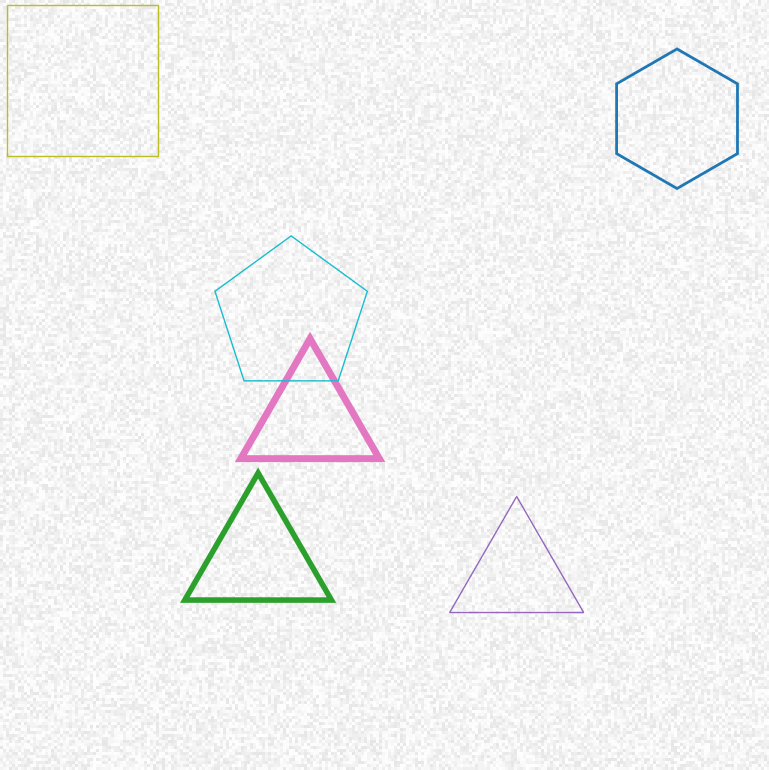[{"shape": "hexagon", "thickness": 1, "radius": 0.45, "center": [0.879, 0.846]}, {"shape": "triangle", "thickness": 2, "radius": 0.55, "center": [0.335, 0.276]}, {"shape": "triangle", "thickness": 0.5, "radius": 0.5, "center": [0.671, 0.255]}, {"shape": "triangle", "thickness": 2.5, "radius": 0.52, "center": [0.403, 0.456]}, {"shape": "square", "thickness": 0.5, "radius": 0.49, "center": [0.107, 0.895]}, {"shape": "pentagon", "thickness": 0.5, "radius": 0.52, "center": [0.378, 0.59]}]